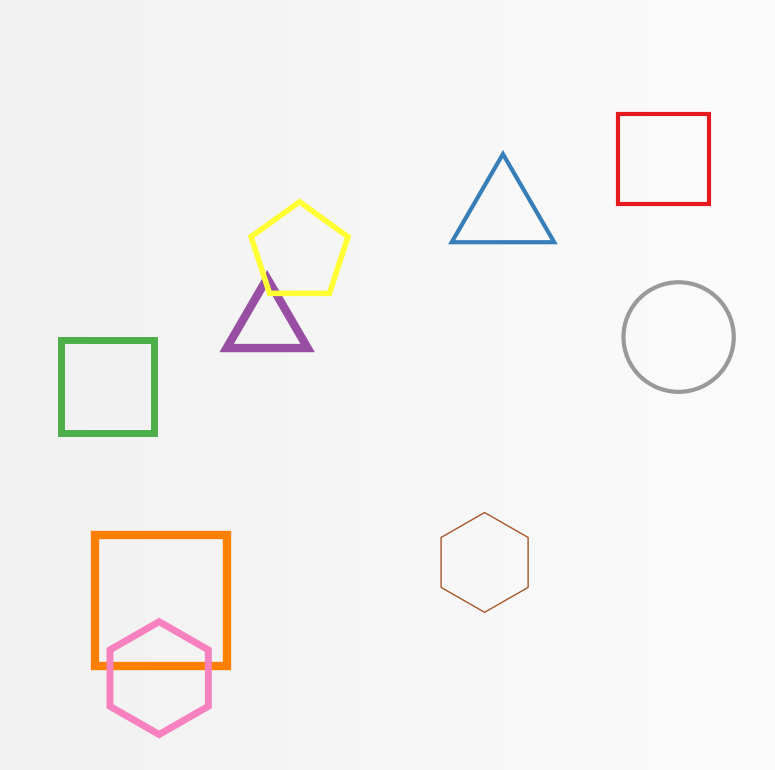[{"shape": "square", "thickness": 1.5, "radius": 0.29, "center": [0.856, 0.793]}, {"shape": "triangle", "thickness": 1.5, "radius": 0.38, "center": [0.649, 0.724]}, {"shape": "square", "thickness": 2.5, "radius": 0.3, "center": [0.139, 0.498]}, {"shape": "triangle", "thickness": 3, "radius": 0.3, "center": [0.345, 0.578]}, {"shape": "square", "thickness": 3, "radius": 0.42, "center": [0.208, 0.22]}, {"shape": "pentagon", "thickness": 2, "radius": 0.33, "center": [0.386, 0.672]}, {"shape": "hexagon", "thickness": 0.5, "radius": 0.32, "center": [0.625, 0.27]}, {"shape": "hexagon", "thickness": 2.5, "radius": 0.37, "center": [0.205, 0.119]}, {"shape": "circle", "thickness": 1.5, "radius": 0.36, "center": [0.876, 0.562]}]